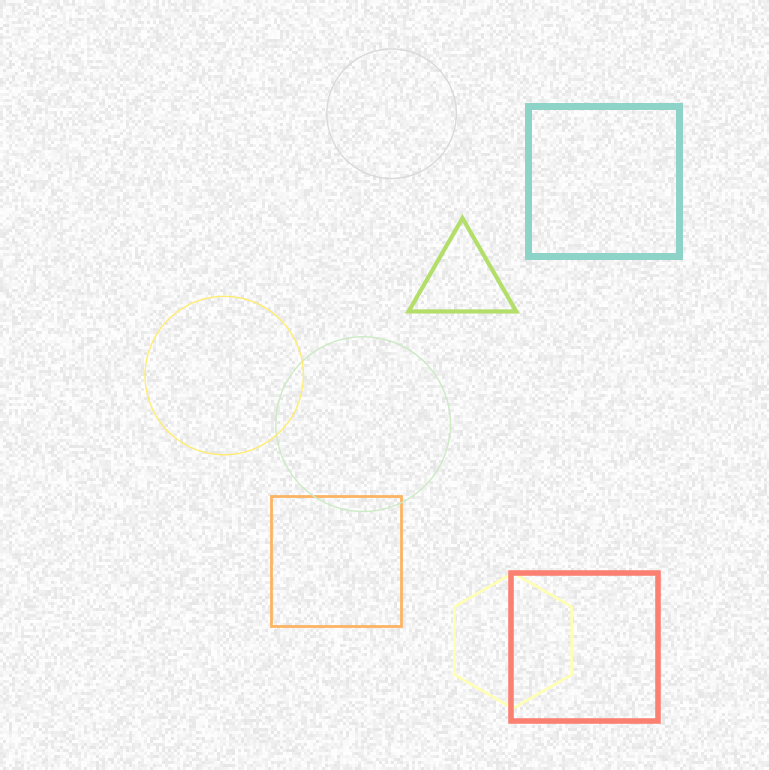[{"shape": "square", "thickness": 2.5, "radius": 0.49, "center": [0.783, 0.765]}, {"shape": "hexagon", "thickness": 1, "radius": 0.44, "center": [0.666, 0.168]}, {"shape": "square", "thickness": 2, "radius": 0.48, "center": [0.759, 0.16]}, {"shape": "square", "thickness": 1, "radius": 0.42, "center": [0.436, 0.271]}, {"shape": "triangle", "thickness": 1.5, "radius": 0.4, "center": [0.601, 0.636]}, {"shape": "circle", "thickness": 0.5, "radius": 0.42, "center": [0.509, 0.852]}, {"shape": "circle", "thickness": 0.5, "radius": 0.57, "center": [0.472, 0.449]}, {"shape": "circle", "thickness": 0.5, "radius": 0.51, "center": [0.291, 0.512]}]